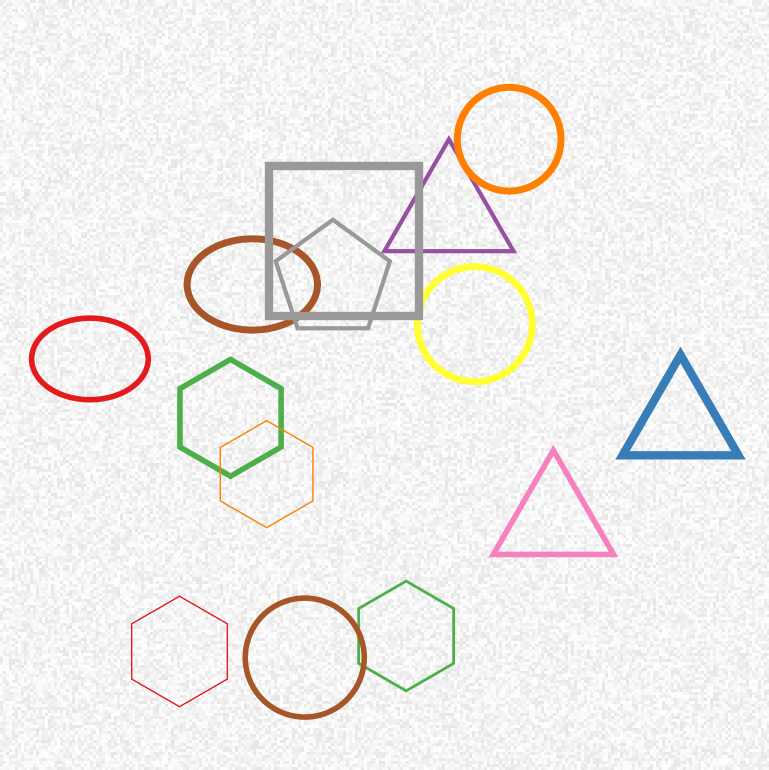[{"shape": "oval", "thickness": 2, "radius": 0.38, "center": [0.117, 0.534]}, {"shape": "hexagon", "thickness": 0.5, "radius": 0.36, "center": [0.233, 0.154]}, {"shape": "triangle", "thickness": 3, "radius": 0.43, "center": [0.884, 0.452]}, {"shape": "hexagon", "thickness": 2, "radius": 0.38, "center": [0.299, 0.457]}, {"shape": "hexagon", "thickness": 1, "radius": 0.36, "center": [0.527, 0.174]}, {"shape": "triangle", "thickness": 1.5, "radius": 0.48, "center": [0.583, 0.722]}, {"shape": "circle", "thickness": 2.5, "radius": 0.34, "center": [0.661, 0.819]}, {"shape": "hexagon", "thickness": 0.5, "radius": 0.35, "center": [0.346, 0.384]}, {"shape": "circle", "thickness": 2.5, "radius": 0.37, "center": [0.617, 0.579]}, {"shape": "circle", "thickness": 2, "radius": 0.39, "center": [0.396, 0.146]}, {"shape": "oval", "thickness": 2.5, "radius": 0.42, "center": [0.328, 0.631]}, {"shape": "triangle", "thickness": 2, "radius": 0.45, "center": [0.719, 0.325]}, {"shape": "pentagon", "thickness": 1.5, "radius": 0.39, "center": [0.432, 0.637]}, {"shape": "square", "thickness": 3, "radius": 0.49, "center": [0.447, 0.687]}]